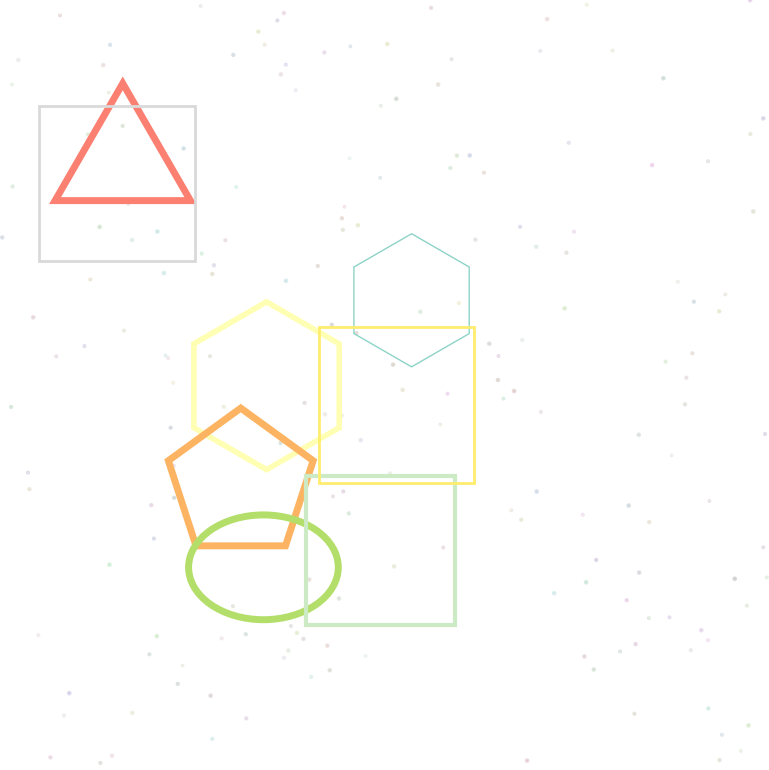[{"shape": "hexagon", "thickness": 0.5, "radius": 0.43, "center": [0.535, 0.61]}, {"shape": "hexagon", "thickness": 2, "radius": 0.54, "center": [0.346, 0.499]}, {"shape": "triangle", "thickness": 2.5, "radius": 0.51, "center": [0.159, 0.79]}, {"shape": "pentagon", "thickness": 2.5, "radius": 0.49, "center": [0.313, 0.371]}, {"shape": "oval", "thickness": 2.5, "radius": 0.49, "center": [0.342, 0.263]}, {"shape": "square", "thickness": 1, "radius": 0.5, "center": [0.152, 0.761]}, {"shape": "square", "thickness": 1.5, "radius": 0.48, "center": [0.494, 0.285]}, {"shape": "square", "thickness": 1, "radius": 0.51, "center": [0.515, 0.474]}]